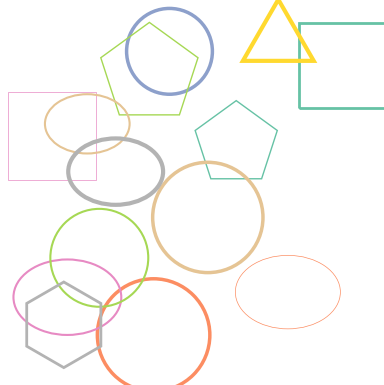[{"shape": "pentagon", "thickness": 1, "radius": 0.56, "center": [0.614, 0.626]}, {"shape": "square", "thickness": 2, "radius": 0.56, "center": [0.889, 0.83]}, {"shape": "oval", "thickness": 0.5, "radius": 0.68, "center": [0.748, 0.241]}, {"shape": "circle", "thickness": 2.5, "radius": 0.73, "center": [0.399, 0.13]}, {"shape": "circle", "thickness": 2.5, "radius": 0.56, "center": [0.44, 0.867]}, {"shape": "oval", "thickness": 1.5, "radius": 0.7, "center": [0.175, 0.228]}, {"shape": "square", "thickness": 0.5, "radius": 0.57, "center": [0.134, 0.646]}, {"shape": "circle", "thickness": 1.5, "radius": 0.64, "center": [0.258, 0.33]}, {"shape": "pentagon", "thickness": 1, "radius": 0.66, "center": [0.388, 0.809]}, {"shape": "triangle", "thickness": 3, "radius": 0.53, "center": [0.723, 0.895]}, {"shape": "circle", "thickness": 2.5, "radius": 0.72, "center": [0.54, 0.435]}, {"shape": "oval", "thickness": 1.5, "radius": 0.55, "center": [0.227, 0.678]}, {"shape": "hexagon", "thickness": 2, "radius": 0.56, "center": [0.166, 0.156]}, {"shape": "oval", "thickness": 3, "radius": 0.62, "center": [0.3, 0.554]}]